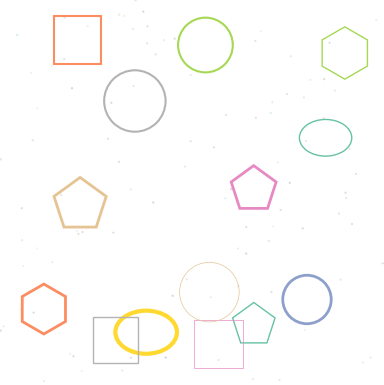[{"shape": "oval", "thickness": 1, "radius": 0.34, "center": [0.846, 0.642]}, {"shape": "pentagon", "thickness": 1, "radius": 0.29, "center": [0.659, 0.156]}, {"shape": "square", "thickness": 1.5, "radius": 0.31, "center": [0.201, 0.895]}, {"shape": "hexagon", "thickness": 2, "radius": 0.32, "center": [0.114, 0.197]}, {"shape": "circle", "thickness": 2, "radius": 0.31, "center": [0.797, 0.222]}, {"shape": "pentagon", "thickness": 2, "radius": 0.31, "center": [0.659, 0.508]}, {"shape": "square", "thickness": 0.5, "radius": 0.32, "center": [0.567, 0.107]}, {"shape": "hexagon", "thickness": 1, "radius": 0.34, "center": [0.896, 0.862]}, {"shape": "circle", "thickness": 1.5, "radius": 0.36, "center": [0.534, 0.883]}, {"shape": "oval", "thickness": 3, "radius": 0.4, "center": [0.38, 0.137]}, {"shape": "pentagon", "thickness": 2, "radius": 0.36, "center": [0.208, 0.468]}, {"shape": "circle", "thickness": 0.5, "radius": 0.39, "center": [0.544, 0.241]}, {"shape": "circle", "thickness": 1.5, "radius": 0.4, "center": [0.35, 0.738]}, {"shape": "square", "thickness": 1, "radius": 0.3, "center": [0.3, 0.117]}]